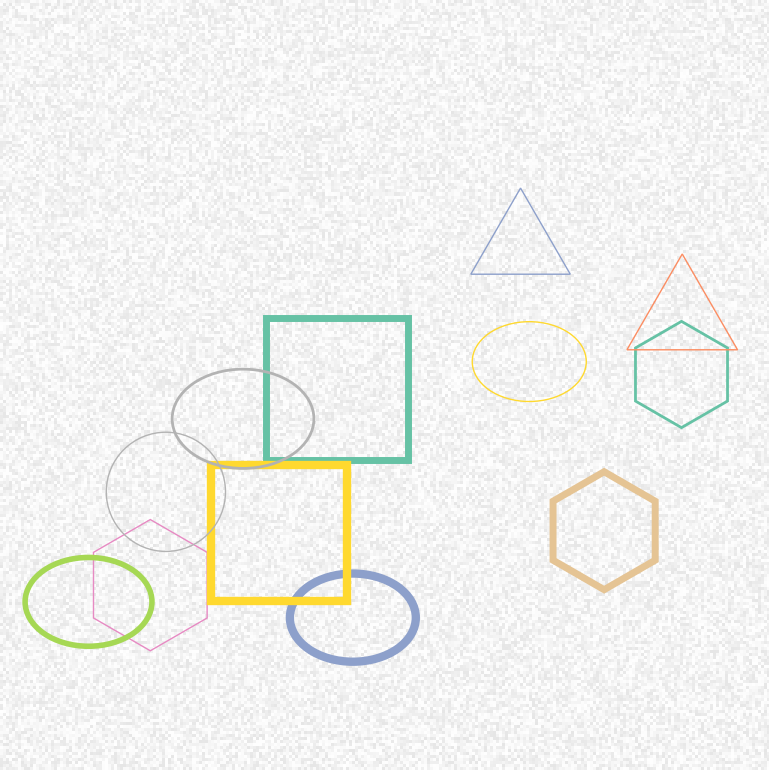[{"shape": "hexagon", "thickness": 1, "radius": 0.35, "center": [0.885, 0.514]}, {"shape": "square", "thickness": 2.5, "radius": 0.46, "center": [0.438, 0.495]}, {"shape": "triangle", "thickness": 0.5, "radius": 0.41, "center": [0.886, 0.587]}, {"shape": "triangle", "thickness": 0.5, "radius": 0.37, "center": [0.676, 0.681]}, {"shape": "oval", "thickness": 3, "radius": 0.41, "center": [0.458, 0.198]}, {"shape": "hexagon", "thickness": 0.5, "radius": 0.43, "center": [0.195, 0.24]}, {"shape": "oval", "thickness": 2, "radius": 0.41, "center": [0.115, 0.218]}, {"shape": "oval", "thickness": 0.5, "radius": 0.37, "center": [0.687, 0.53]}, {"shape": "square", "thickness": 3, "radius": 0.44, "center": [0.362, 0.307]}, {"shape": "hexagon", "thickness": 2.5, "radius": 0.38, "center": [0.785, 0.311]}, {"shape": "oval", "thickness": 1, "radius": 0.46, "center": [0.316, 0.456]}, {"shape": "circle", "thickness": 0.5, "radius": 0.39, "center": [0.215, 0.361]}]